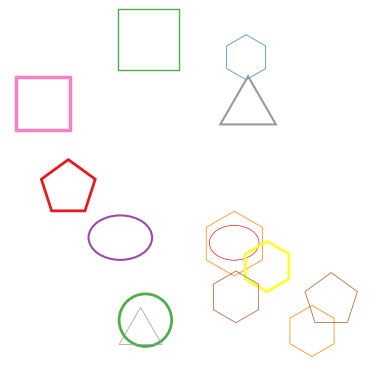[{"shape": "pentagon", "thickness": 2, "radius": 0.37, "center": [0.177, 0.512]}, {"shape": "oval", "thickness": 0.5, "radius": 0.32, "center": [0.608, 0.369]}, {"shape": "hexagon", "thickness": 0.5, "radius": 0.29, "center": [0.639, 0.851]}, {"shape": "circle", "thickness": 2, "radius": 0.34, "center": [0.378, 0.168]}, {"shape": "square", "thickness": 1, "radius": 0.4, "center": [0.386, 0.897]}, {"shape": "oval", "thickness": 1.5, "radius": 0.41, "center": [0.313, 0.383]}, {"shape": "hexagon", "thickness": 0.5, "radius": 0.33, "center": [0.81, 0.14]}, {"shape": "hexagon", "thickness": 0.5, "radius": 0.42, "center": [0.609, 0.367]}, {"shape": "hexagon", "thickness": 2, "radius": 0.33, "center": [0.694, 0.308]}, {"shape": "pentagon", "thickness": 0.5, "radius": 0.36, "center": [0.86, 0.22]}, {"shape": "hexagon", "thickness": 0.5, "radius": 0.34, "center": [0.613, 0.229]}, {"shape": "square", "thickness": 2.5, "radius": 0.35, "center": [0.111, 0.731]}, {"shape": "triangle", "thickness": 0.5, "radius": 0.32, "center": [0.365, 0.137]}, {"shape": "triangle", "thickness": 1.5, "radius": 0.42, "center": [0.644, 0.719]}]